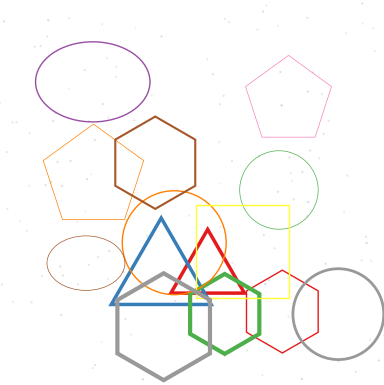[{"shape": "triangle", "thickness": 2.5, "radius": 0.55, "center": [0.539, 0.294]}, {"shape": "hexagon", "thickness": 1, "radius": 0.54, "center": [0.733, 0.191]}, {"shape": "triangle", "thickness": 2.5, "radius": 0.75, "center": [0.419, 0.284]}, {"shape": "hexagon", "thickness": 3, "radius": 0.52, "center": [0.584, 0.185]}, {"shape": "circle", "thickness": 0.5, "radius": 0.51, "center": [0.724, 0.507]}, {"shape": "oval", "thickness": 1, "radius": 0.74, "center": [0.241, 0.787]}, {"shape": "circle", "thickness": 1, "radius": 0.67, "center": [0.453, 0.37]}, {"shape": "pentagon", "thickness": 0.5, "radius": 0.69, "center": [0.243, 0.541]}, {"shape": "square", "thickness": 1, "radius": 0.6, "center": [0.631, 0.347]}, {"shape": "hexagon", "thickness": 1.5, "radius": 0.6, "center": [0.403, 0.577]}, {"shape": "oval", "thickness": 0.5, "radius": 0.51, "center": [0.223, 0.317]}, {"shape": "pentagon", "thickness": 0.5, "radius": 0.59, "center": [0.749, 0.739]}, {"shape": "circle", "thickness": 2, "radius": 0.59, "center": [0.879, 0.184]}, {"shape": "hexagon", "thickness": 3, "radius": 0.69, "center": [0.425, 0.151]}]